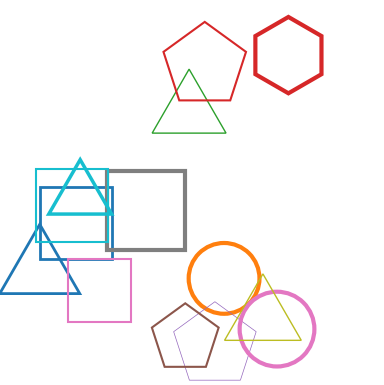[{"shape": "square", "thickness": 2, "radius": 0.47, "center": [0.197, 0.421]}, {"shape": "triangle", "thickness": 2, "radius": 0.6, "center": [0.103, 0.297]}, {"shape": "circle", "thickness": 3, "radius": 0.46, "center": [0.582, 0.277]}, {"shape": "triangle", "thickness": 1, "radius": 0.55, "center": [0.491, 0.71]}, {"shape": "hexagon", "thickness": 3, "radius": 0.5, "center": [0.749, 0.857]}, {"shape": "pentagon", "thickness": 1.5, "radius": 0.56, "center": [0.532, 0.83]}, {"shape": "pentagon", "thickness": 0.5, "radius": 0.56, "center": [0.558, 0.104]}, {"shape": "pentagon", "thickness": 1.5, "radius": 0.46, "center": [0.481, 0.121]}, {"shape": "square", "thickness": 1.5, "radius": 0.41, "center": [0.258, 0.246]}, {"shape": "circle", "thickness": 3, "radius": 0.49, "center": [0.72, 0.145]}, {"shape": "square", "thickness": 3, "radius": 0.51, "center": [0.379, 0.453]}, {"shape": "triangle", "thickness": 1, "radius": 0.58, "center": [0.683, 0.174]}, {"shape": "triangle", "thickness": 2.5, "radius": 0.47, "center": [0.208, 0.491]}, {"shape": "square", "thickness": 1.5, "radius": 0.47, "center": [0.187, 0.466]}]